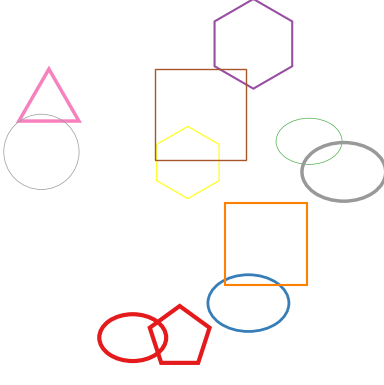[{"shape": "oval", "thickness": 3, "radius": 0.43, "center": [0.345, 0.123]}, {"shape": "pentagon", "thickness": 3, "radius": 0.41, "center": [0.467, 0.124]}, {"shape": "oval", "thickness": 2, "radius": 0.53, "center": [0.645, 0.213]}, {"shape": "oval", "thickness": 0.5, "radius": 0.43, "center": [0.803, 0.633]}, {"shape": "hexagon", "thickness": 1.5, "radius": 0.58, "center": [0.658, 0.886]}, {"shape": "square", "thickness": 1.5, "radius": 0.53, "center": [0.69, 0.367]}, {"shape": "hexagon", "thickness": 1, "radius": 0.47, "center": [0.488, 0.578]}, {"shape": "square", "thickness": 1, "radius": 0.59, "center": [0.521, 0.702]}, {"shape": "triangle", "thickness": 2.5, "radius": 0.45, "center": [0.127, 0.731]}, {"shape": "circle", "thickness": 0.5, "radius": 0.49, "center": [0.108, 0.606]}, {"shape": "oval", "thickness": 2.5, "radius": 0.54, "center": [0.893, 0.554]}]